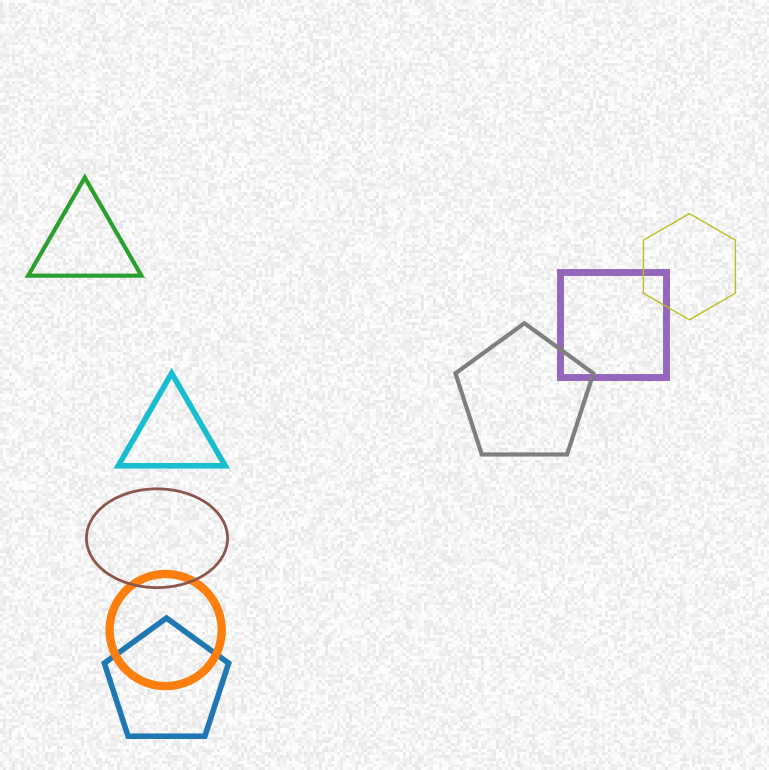[{"shape": "pentagon", "thickness": 2, "radius": 0.42, "center": [0.216, 0.113]}, {"shape": "circle", "thickness": 3, "radius": 0.36, "center": [0.215, 0.182]}, {"shape": "triangle", "thickness": 1.5, "radius": 0.42, "center": [0.11, 0.684]}, {"shape": "square", "thickness": 2.5, "radius": 0.34, "center": [0.796, 0.578]}, {"shape": "oval", "thickness": 1, "radius": 0.46, "center": [0.204, 0.301]}, {"shape": "pentagon", "thickness": 1.5, "radius": 0.47, "center": [0.681, 0.486]}, {"shape": "hexagon", "thickness": 0.5, "radius": 0.34, "center": [0.895, 0.654]}, {"shape": "triangle", "thickness": 2, "radius": 0.4, "center": [0.223, 0.435]}]